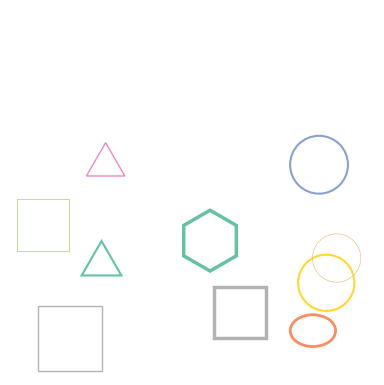[{"shape": "triangle", "thickness": 1.5, "radius": 0.3, "center": [0.264, 0.314]}, {"shape": "hexagon", "thickness": 2.5, "radius": 0.39, "center": [0.546, 0.375]}, {"shape": "oval", "thickness": 2, "radius": 0.29, "center": [0.813, 0.141]}, {"shape": "circle", "thickness": 1.5, "radius": 0.38, "center": [0.829, 0.572]}, {"shape": "triangle", "thickness": 1, "radius": 0.29, "center": [0.274, 0.572]}, {"shape": "square", "thickness": 0.5, "radius": 0.34, "center": [0.112, 0.415]}, {"shape": "circle", "thickness": 1.5, "radius": 0.37, "center": [0.847, 0.265]}, {"shape": "circle", "thickness": 0.5, "radius": 0.31, "center": [0.874, 0.33]}, {"shape": "square", "thickness": 1, "radius": 0.42, "center": [0.182, 0.122]}, {"shape": "square", "thickness": 2.5, "radius": 0.33, "center": [0.623, 0.188]}]